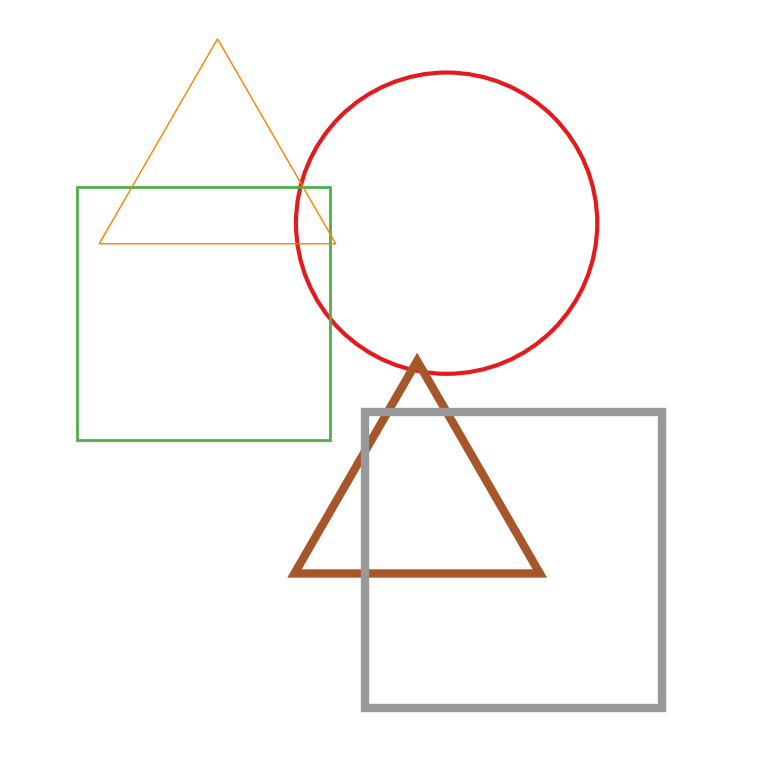[{"shape": "circle", "thickness": 1.5, "radius": 0.98, "center": [0.58, 0.71]}, {"shape": "square", "thickness": 1, "radius": 0.82, "center": [0.264, 0.593]}, {"shape": "triangle", "thickness": 0.5, "radius": 0.89, "center": [0.282, 0.772]}, {"shape": "triangle", "thickness": 3, "radius": 0.92, "center": [0.542, 0.347]}, {"shape": "square", "thickness": 3, "radius": 0.96, "center": [0.667, 0.273]}]